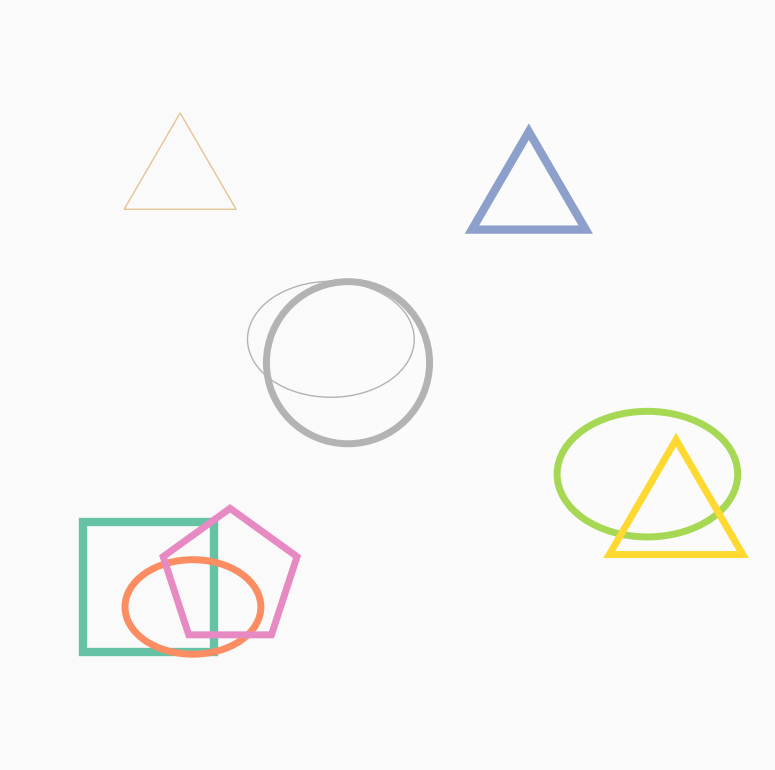[{"shape": "square", "thickness": 3, "radius": 0.42, "center": [0.192, 0.238]}, {"shape": "oval", "thickness": 2.5, "radius": 0.44, "center": [0.249, 0.212]}, {"shape": "triangle", "thickness": 3, "radius": 0.42, "center": [0.682, 0.744]}, {"shape": "pentagon", "thickness": 2.5, "radius": 0.45, "center": [0.297, 0.249]}, {"shape": "oval", "thickness": 2.5, "radius": 0.58, "center": [0.835, 0.384]}, {"shape": "triangle", "thickness": 2.5, "radius": 0.5, "center": [0.872, 0.33]}, {"shape": "triangle", "thickness": 0.5, "radius": 0.42, "center": [0.232, 0.77]}, {"shape": "oval", "thickness": 0.5, "radius": 0.54, "center": [0.427, 0.559]}, {"shape": "circle", "thickness": 2.5, "radius": 0.53, "center": [0.449, 0.529]}]